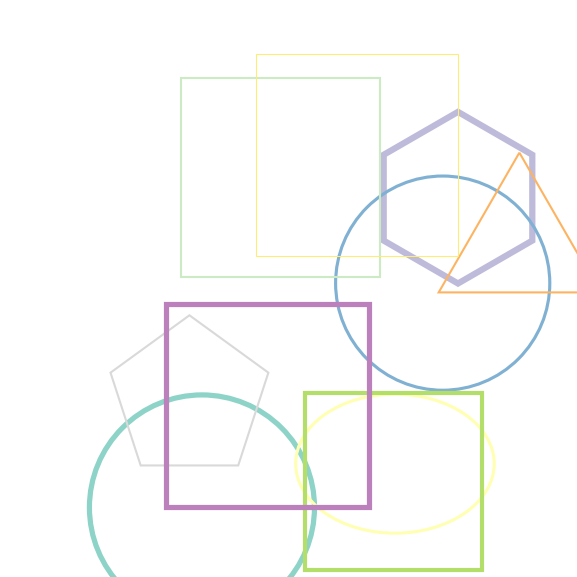[{"shape": "circle", "thickness": 2.5, "radius": 0.97, "center": [0.35, 0.12]}, {"shape": "oval", "thickness": 1.5, "radius": 0.86, "center": [0.684, 0.196]}, {"shape": "hexagon", "thickness": 3, "radius": 0.74, "center": [0.793, 0.657]}, {"shape": "circle", "thickness": 1.5, "radius": 0.93, "center": [0.767, 0.509]}, {"shape": "triangle", "thickness": 1, "radius": 0.81, "center": [0.899, 0.573]}, {"shape": "square", "thickness": 2, "radius": 0.77, "center": [0.681, 0.165]}, {"shape": "pentagon", "thickness": 1, "radius": 0.72, "center": [0.328, 0.309]}, {"shape": "square", "thickness": 2.5, "radius": 0.88, "center": [0.463, 0.297]}, {"shape": "square", "thickness": 1, "radius": 0.86, "center": [0.486, 0.692]}, {"shape": "square", "thickness": 0.5, "radius": 0.87, "center": [0.619, 0.731]}]